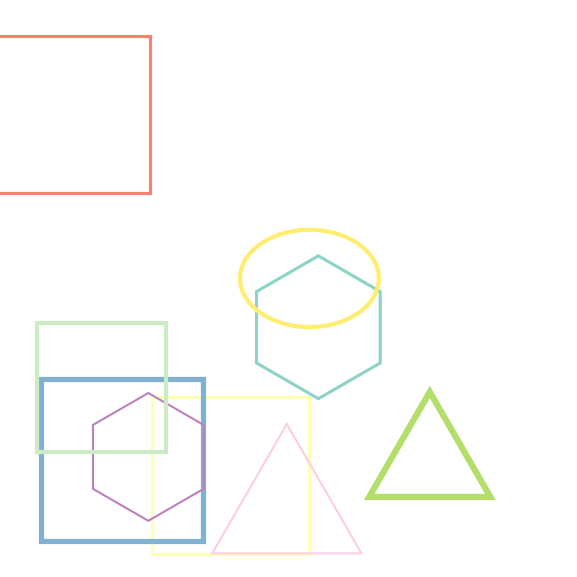[{"shape": "hexagon", "thickness": 1.5, "radius": 0.62, "center": [0.551, 0.432]}, {"shape": "square", "thickness": 1.5, "radius": 0.68, "center": [0.399, 0.176]}, {"shape": "square", "thickness": 1.5, "radius": 0.68, "center": [0.123, 0.801]}, {"shape": "square", "thickness": 2.5, "radius": 0.7, "center": [0.211, 0.203]}, {"shape": "triangle", "thickness": 3, "radius": 0.61, "center": [0.744, 0.199]}, {"shape": "triangle", "thickness": 1, "radius": 0.75, "center": [0.497, 0.116]}, {"shape": "hexagon", "thickness": 1, "radius": 0.55, "center": [0.257, 0.208]}, {"shape": "square", "thickness": 2, "radius": 0.56, "center": [0.176, 0.328]}, {"shape": "oval", "thickness": 2, "radius": 0.6, "center": [0.536, 0.517]}]